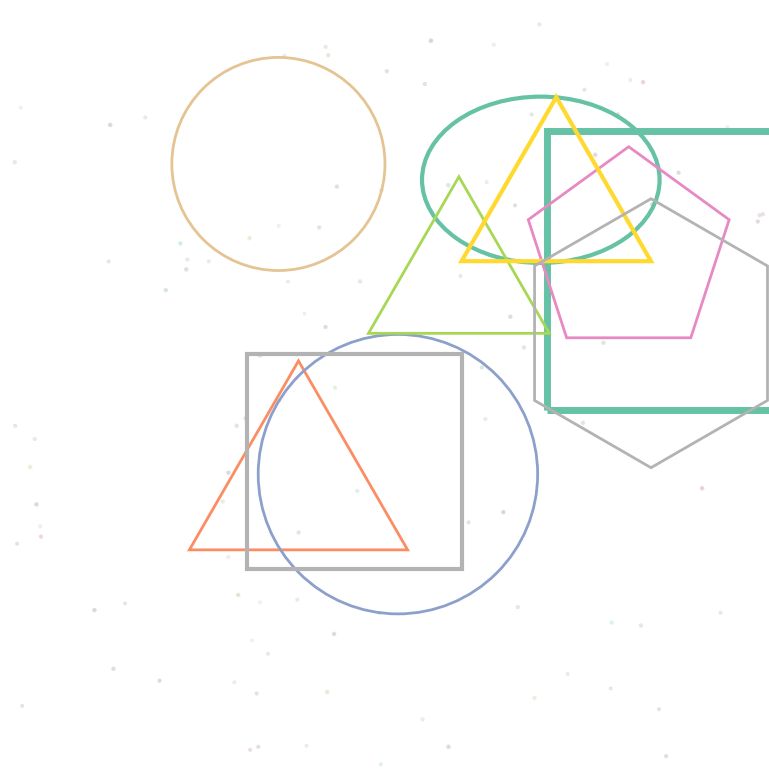[{"shape": "square", "thickness": 2.5, "radius": 0.91, "center": [0.892, 0.648]}, {"shape": "oval", "thickness": 1.5, "radius": 0.77, "center": [0.702, 0.767]}, {"shape": "triangle", "thickness": 1, "radius": 0.82, "center": [0.388, 0.368]}, {"shape": "circle", "thickness": 1, "radius": 0.91, "center": [0.517, 0.384]}, {"shape": "pentagon", "thickness": 1, "radius": 0.69, "center": [0.816, 0.672]}, {"shape": "triangle", "thickness": 1, "radius": 0.68, "center": [0.596, 0.635]}, {"shape": "triangle", "thickness": 1.5, "radius": 0.71, "center": [0.722, 0.732]}, {"shape": "circle", "thickness": 1, "radius": 0.69, "center": [0.362, 0.787]}, {"shape": "hexagon", "thickness": 1, "radius": 0.87, "center": [0.845, 0.567]}, {"shape": "square", "thickness": 1.5, "radius": 0.7, "center": [0.46, 0.401]}]